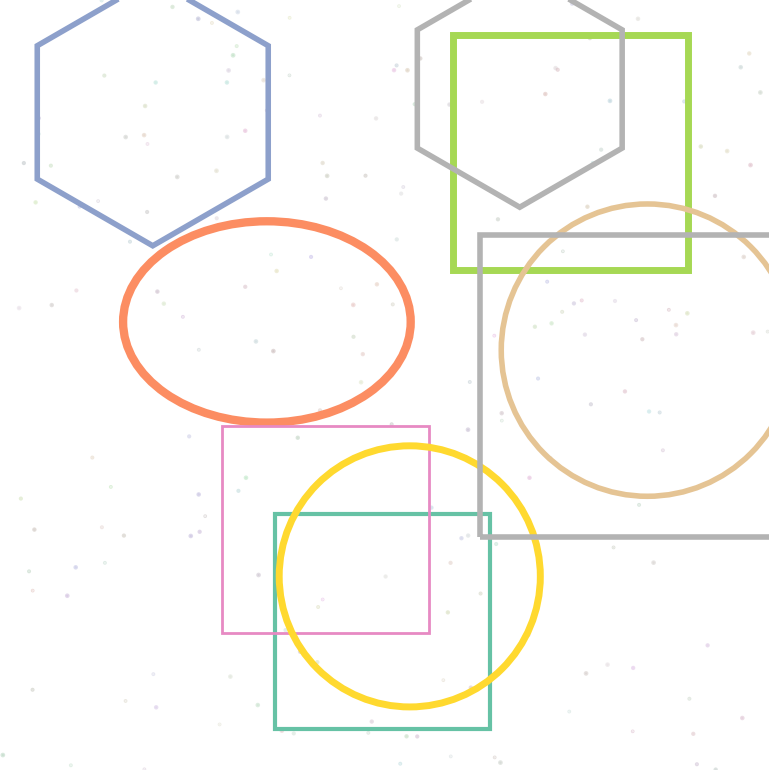[{"shape": "square", "thickness": 1.5, "radius": 0.7, "center": [0.497, 0.193]}, {"shape": "oval", "thickness": 3, "radius": 0.93, "center": [0.347, 0.582]}, {"shape": "hexagon", "thickness": 2, "radius": 0.87, "center": [0.198, 0.854]}, {"shape": "square", "thickness": 1, "radius": 0.67, "center": [0.423, 0.312]}, {"shape": "square", "thickness": 2.5, "radius": 0.77, "center": [0.741, 0.802]}, {"shape": "circle", "thickness": 2.5, "radius": 0.85, "center": [0.532, 0.251]}, {"shape": "circle", "thickness": 2, "radius": 0.95, "center": [0.841, 0.545]}, {"shape": "square", "thickness": 2, "radius": 0.98, "center": [0.819, 0.498]}, {"shape": "hexagon", "thickness": 2, "radius": 0.77, "center": [0.675, 0.884]}]